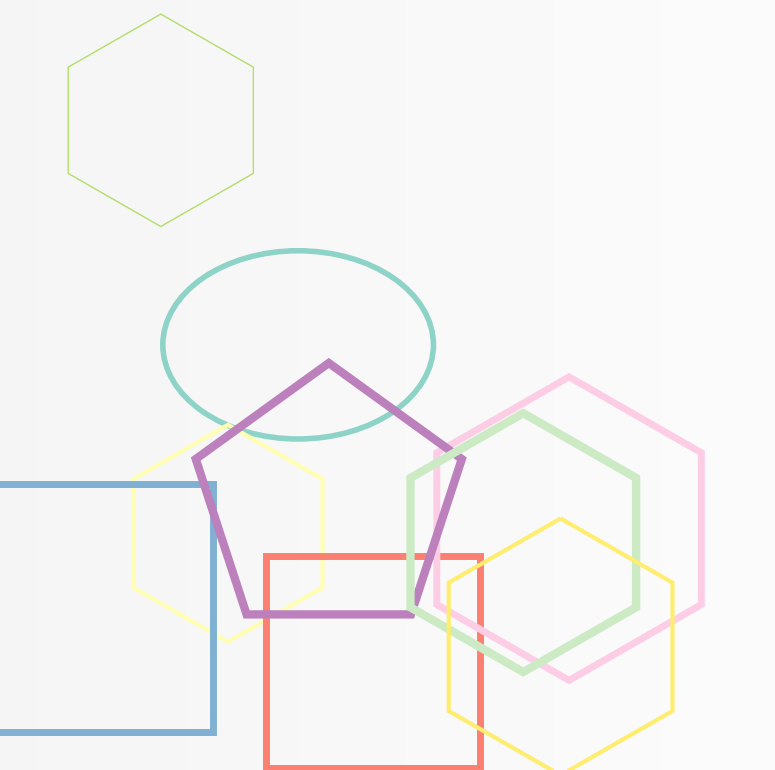[{"shape": "oval", "thickness": 2, "radius": 0.87, "center": [0.385, 0.552]}, {"shape": "hexagon", "thickness": 1.5, "radius": 0.7, "center": [0.294, 0.307]}, {"shape": "square", "thickness": 2.5, "radius": 0.69, "center": [0.481, 0.14]}, {"shape": "square", "thickness": 2.5, "radius": 0.81, "center": [0.114, 0.21]}, {"shape": "hexagon", "thickness": 0.5, "radius": 0.69, "center": [0.207, 0.844]}, {"shape": "hexagon", "thickness": 2.5, "radius": 0.99, "center": [0.734, 0.313]}, {"shape": "pentagon", "thickness": 3, "radius": 0.9, "center": [0.424, 0.348]}, {"shape": "hexagon", "thickness": 3, "radius": 0.84, "center": [0.675, 0.295]}, {"shape": "hexagon", "thickness": 1.5, "radius": 0.83, "center": [0.723, 0.16]}]